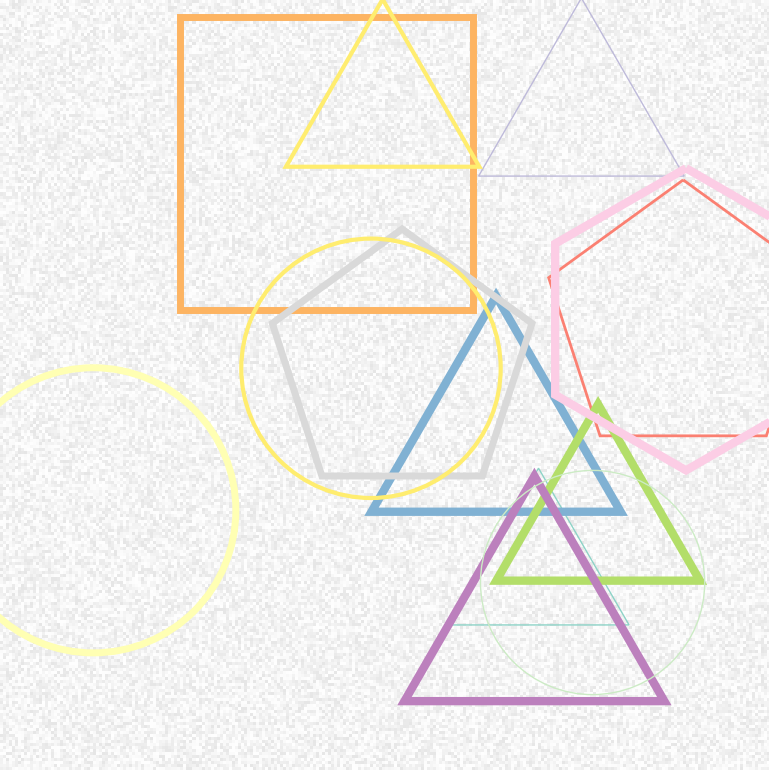[{"shape": "triangle", "thickness": 0.5, "radius": 0.68, "center": [0.699, 0.256]}, {"shape": "circle", "thickness": 2.5, "radius": 0.93, "center": [0.121, 0.337]}, {"shape": "triangle", "thickness": 0.5, "radius": 0.77, "center": [0.755, 0.848]}, {"shape": "pentagon", "thickness": 1, "radius": 0.92, "center": [0.887, 0.583]}, {"shape": "triangle", "thickness": 3, "radius": 0.93, "center": [0.644, 0.429]}, {"shape": "square", "thickness": 2.5, "radius": 0.95, "center": [0.424, 0.788]}, {"shape": "triangle", "thickness": 3, "radius": 0.76, "center": [0.777, 0.322]}, {"shape": "hexagon", "thickness": 3, "radius": 0.98, "center": [0.891, 0.585]}, {"shape": "pentagon", "thickness": 2.5, "radius": 0.89, "center": [0.522, 0.525]}, {"shape": "triangle", "thickness": 3, "radius": 0.97, "center": [0.694, 0.187]}, {"shape": "circle", "thickness": 0.5, "radius": 0.73, "center": [0.77, 0.243]}, {"shape": "triangle", "thickness": 1.5, "radius": 0.73, "center": [0.497, 0.856]}, {"shape": "circle", "thickness": 1.5, "radius": 0.84, "center": [0.482, 0.522]}]